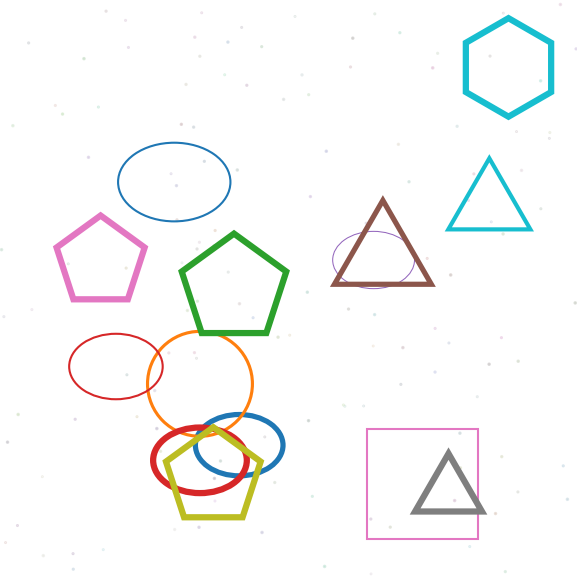[{"shape": "oval", "thickness": 2.5, "radius": 0.38, "center": [0.414, 0.228]}, {"shape": "oval", "thickness": 1, "radius": 0.49, "center": [0.302, 0.684]}, {"shape": "circle", "thickness": 1.5, "radius": 0.45, "center": [0.346, 0.335]}, {"shape": "pentagon", "thickness": 3, "radius": 0.48, "center": [0.405, 0.499]}, {"shape": "oval", "thickness": 3, "radius": 0.41, "center": [0.346, 0.202]}, {"shape": "oval", "thickness": 1, "radius": 0.4, "center": [0.201, 0.364]}, {"shape": "oval", "thickness": 0.5, "radius": 0.35, "center": [0.647, 0.549]}, {"shape": "triangle", "thickness": 2.5, "radius": 0.48, "center": [0.663, 0.555]}, {"shape": "pentagon", "thickness": 3, "radius": 0.4, "center": [0.174, 0.546]}, {"shape": "square", "thickness": 1, "radius": 0.48, "center": [0.732, 0.161]}, {"shape": "triangle", "thickness": 3, "radius": 0.33, "center": [0.777, 0.147]}, {"shape": "pentagon", "thickness": 3, "radius": 0.43, "center": [0.369, 0.173]}, {"shape": "triangle", "thickness": 2, "radius": 0.41, "center": [0.847, 0.643]}, {"shape": "hexagon", "thickness": 3, "radius": 0.43, "center": [0.881, 0.882]}]